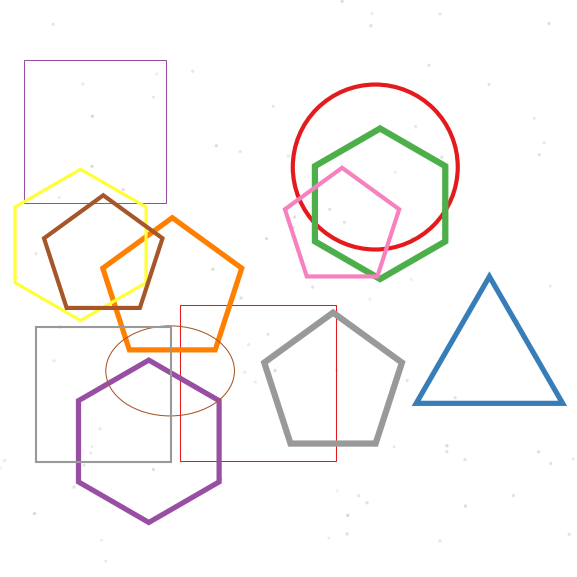[{"shape": "circle", "thickness": 2, "radius": 0.71, "center": [0.65, 0.71]}, {"shape": "square", "thickness": 0.5, "radius": 0.68, "center": [0.447, 0.337]}, {"shape": "triangle", "thickness": 2.5, "radius": 0.73, "center": [0.847, 0.374]}, {"shape": "hexagon", "thickness": 3, "radius": 0.65, "center": [0.658, 0.646]}, {"shape": "hexagon", "thickness": 2.5, "radius": 0.7, "center": [0.258, 0.235]}, {"shape": "square", "thickness": 0.5, "radius": 0.62, "center": [0.164, 0.771]}, {"shape": "pentagon", "thickness": 2.5, "radius": 0.63, "center": [0.298, 0.496]}, {"shape": "hexagon", "thickness": 1.5, "radius": 0.65, "center": [0.139, 0.575]}, {"shape": "oval", "thickness": 0.5, "radius": 0.56, "center": [0.295, 0.357]}, {"shape": "pentagon", "thickness": 2, "radius": 0.54, "center": [0.179, 0.553]}, {"shape": "pentagon", "thickness": 2, "radius": 0.52, "center": [0.592, 0.605]}, {"shape": "pentagon", "thickness": 3, "radius": 0.63, "center": [0.577, 0.332]}, {"shape": "square", "thickness": 1, "radius": 0.58, "center": [0.179, 0.316]}]